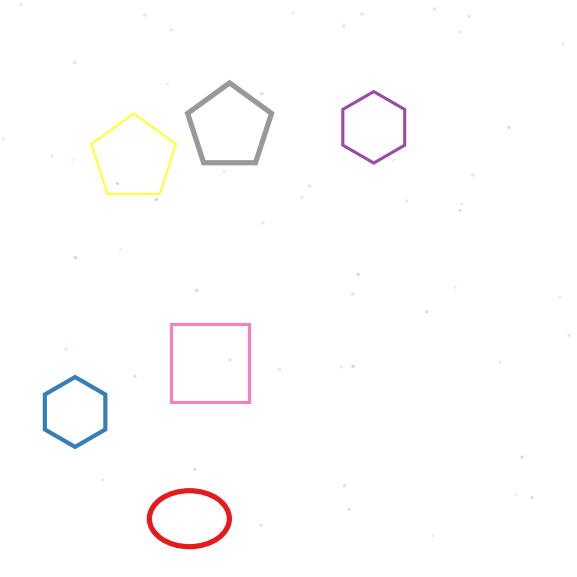[{"shape": "oval", "thickness": 2.5, "radius": 0.35, "center": [0.328, 0.101]}, {"shape": "hexagon", "thickness": 2, "radius": 0.3, "center": [0.13, 0.286]}, {"shape": "hexagon", "thickness": 1.5, "radius": 0.31, "center": [0.647, 0.779]}, {"shape": "pentagon", "thickness": 1, "radius": 0.38, "center": [0.231, 0.726]}, {"shape": "square", "thickness": 1.5, "radius": 0.34, "center": [0.364, 0.371]}, {"shape": "pentagon", "thickness": 2.5, "radius": 0.38, "center": [0.398, 0.779]}]